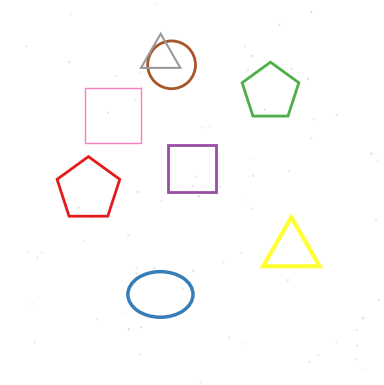[{"shape": "pentagon", "thickness": 2, "radius": 0.43, "center": [0.23, 0.508]}, {"shape": "oval", "thickness": 2.5, "radius": 0.42, "center": [0.417, 0.235]}, {"shape": "pentagon", "thickness": 2, "radius": 0.39, "center": [0.703, 0.761]}, {"shape": "square", "thickness": 2, "radius": 0.31, "center": [0.499, 0.562]}, {"shape": "triangle", "thickness": 3, "radius": 0.42, "center": [0.757, 0.351]}, {"shape": "circle", "thickness": 2, "radius": 0.31, "center": [0.446, 0.832]}, {"shape": "square", "thickness": 1, "radius": 0.36, "center": [0.293, 0.699]}, {"shape": "triangle", "thickness": 1.5, "radius": 0.29, "center": [0.417, 0.853]}]